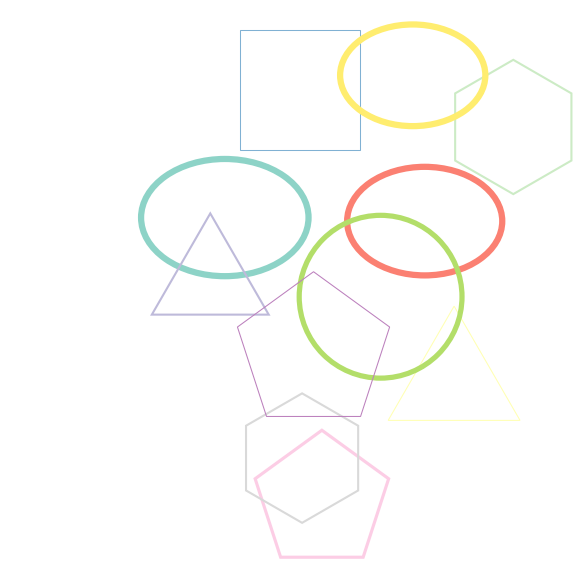[{"shape": "oval", "thickness": 3, "radius": 0.72, "center": [0.389, 0.622]}, {"shape": "triangle", "thickness": 0.5, "radius": 0.66, "center": [0.786, 0.337]}, {"shape": "triangle", "thickness": 1, "radius": 0.58, "center": [0.364, 0.513]}, {"shape": "oval", "thickness": 3, "radius": 0.67, "center": [0.735, 0.616]}, {"shape": "square", "thickness": 0.5, "radius": 0.52, "center": [0.519, 0.843]}, {"shape": "circle", "thickness": 2.5, "radius": 0.7, "center": [0.659, 0.485]}, {"shape": "pentagon", "thickness": 1.5, "radius": 0.61, "center": [0.557, 0.133]}, {"shape": "hexagon", "thickness": 1, "radius": 0.56, "center": [0.523, 0.206]}, {"shape": "pentagon", "thickness": 0.5, "radius": 0.69, "center": [0.543, 0.39]}, {"shape": "hexagon", "thickness": 1, "radius": 0.58, "center": [0.889, 0.779]}, {"shape": "oval", "thickness": 3, "radius": 0.63, "center": [0.715, 0.869]}]